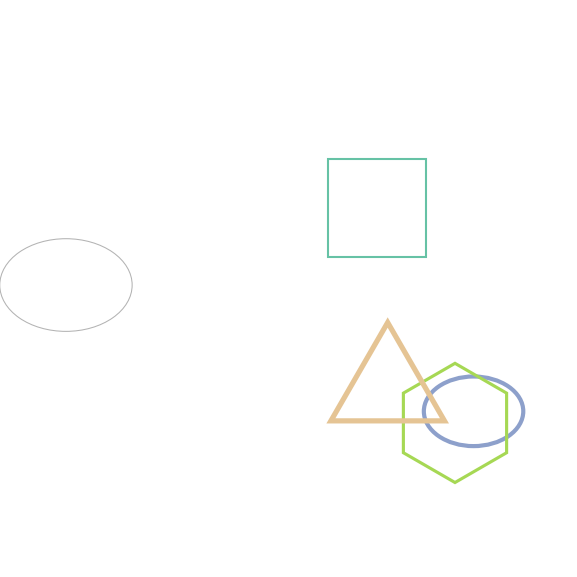[{"shape": "square", "thickness": 1, "radius": 0.42, "center": [0.652, 0.639]}, {"shape": "oval", "thickness": 2, "radius": 0.43, "center": [0.82, 0.287]}, {"shape": "hexagon", "thickness": 1.5, "radius": 0.52, "center": [0.788, 0.267]}, {"shape": "triangle", "thickness": 2.5, "radius": 0.57, "center": [0.671, 0.327]}, {"shape": "oval", "thickness": 0.5, "radius": 0.57, "center": [0.114, 0.506]}]